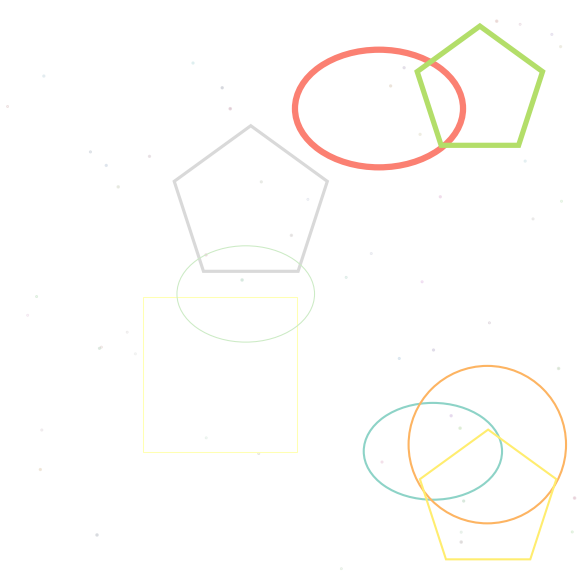[{"shape": "oval", "thickness": 1, "radius": 0.6, "center": [0.75, 0.218]}, {"shape": "square", "thickness": 0.5, "radius": 0.67, "center": [0.381, 0.35]}, {"shape": "oval", "thickness": 3, "radius": 0.73, "center": [0.656, 0.811]}, {"shape": "circle", "thickness": 1, "radius": 0.68, "center": [0.844, 0.229]}, {"shape": "pentagon", "thickness": 2.5, "radius": 0.57, "center": [0.831, 0.84]}, {"shape": "pentagon", "thickness": 1.5, "radius": 0.7, "center": [0.434, 0.642]}, {"shape": "oval", "thickness": 0.5, "radius": 0.6, "center": [0.426, 0.49]}, {"shape": "pentagon", "thickness": 1, "radius": 0.62, "center": [0.845, 0.131]}]